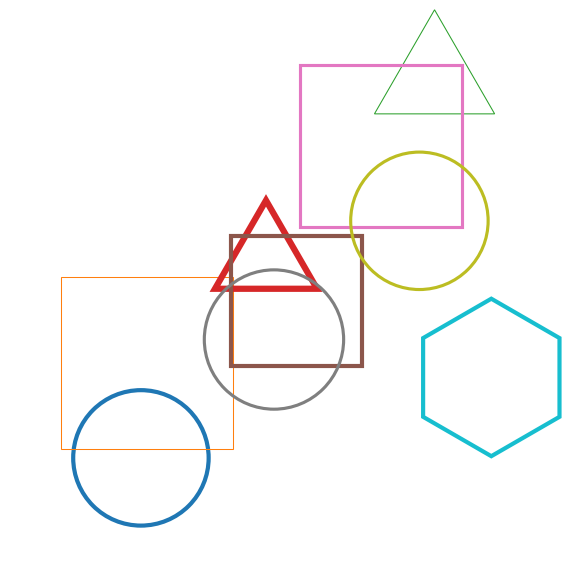[{"shape": "circle", "thickness": 2, "radius": 0.59, "center": [0.244, 0.206]}, {"shape": "square", "thickness": 0.5, "radius": 0.75, "center": [0.255, 0.37]}, {"shape": "triangle", "thickness": 0.5, "radius": 0.6, "center": [0.752, 0.862]}, {"shape": "triangle", "thickness": 3, "radius": 0.51, "center": [0.461, 0.55]}, {"shape": "square", "thickness": 2, "radius": 0.57, "center": [0.513, 0.478]}, {"shape": "square", "thickness": 1.5, "radius": 0.7, "center": [0.66, 0.746]}, {"shape": "circle", "thickness": 1.5, "radius": 0.6, "center": [0.474, 0.411]}, {"shape": "circle", "thickness": 1.5, "radius": 0.59, "center": [0.726, 0.617]}, {"shape": "hexagon", "thickness": 2, "radius": 0.68, "center": [0.851, 0.346]}]